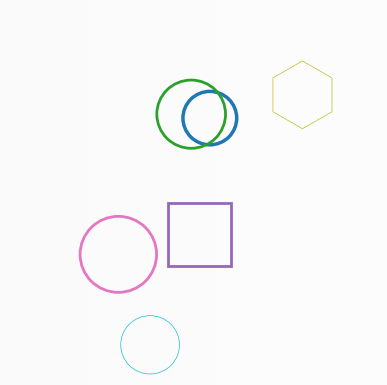[{"shape": "circle", "thickness": 2.5, "radius": 0.35, "center": [0.541, 0.693]}, {"shape": "circle", "thickness": 2, "radius": 0.44, "center": [0.493, 0.703]}, {"shape": "square", "thickness": 2, "radius": 0.41, "center": [0.514, 0.391]}, {"shape": "circle", "thickness": 2, "radius": 0.49, "center": [0.305, 0.339]}, {"shape": "hexagon", "thickness": 0.5, "radius": 0.44, "center": [0.781, 0.754]}, {"shape": "circle", "thickness": 0.5, "radius": 0.38, "center": [0.387, 0.104]}]